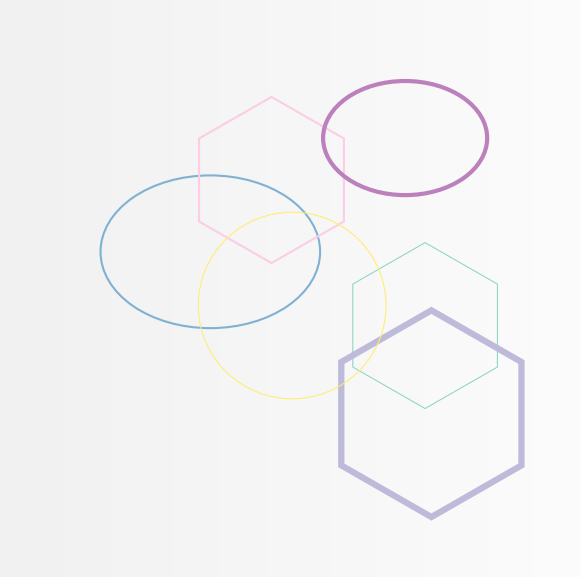[{"shape": "hexagon", "thickness": 0.5, "radius": 0.72, "center": [0.731, 0.435]}, {"shape": "hexagon", "thickness": 3, "radius": 0.89, "center": [0.742, 0.283]}, {"shape": "oval", "thickness": 1, "radius": 0.94, "center": [0.362, 0.563]}, {"shape": "hexagon", "thickness": 1, "radius": 0.72, "center": [0.467, 0.687]}, {"shape": "oval", "thickness": 2, "radius": 0.71, "center": [0.697, 0.76]}, {"shape": "circle", "thickness": 0.5, "radius": 0.81, "center": [0.503, 0.47]}]